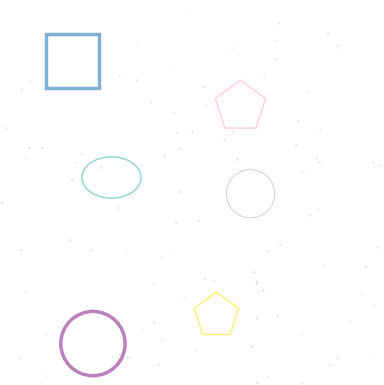[{"shape": "oval", "thickness": 1, "radius": 0.38, "center": [0.289, 0.539]}, {"shape": "circle", "thickness": 0.5, "radius": 0.31, "center": [0.651, 0.497]}, {"shape": "square", "thickness": 2.5, "radius": 0.35, "center": [0.188, 0.842]}, {"shape": "pentagon", "thickness": 1, "radius": 0.34, "center": [0.625, 0.723]}, {"shape": "circle", "thickness": 2.5, "radius": 0.42, "center": [0.241, 0.108]}, {"shape": "pentagon", "thickness": 1, "radius": 0.3, "center": [0.562, 0.18]}]